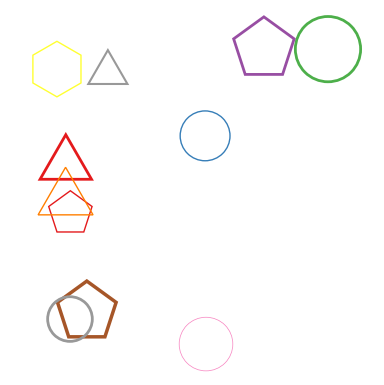[{"shape": "triangle", "thickness": 2, "radius": 0.39, "center": [0.171, 0.573]}, {"shape": "pentagon", "thickness": 1, "radius": 0.3, "center": [0.183, 0.445]}, {"shape": "circle", "thickness": 1, "radius": 0.32, "center": [0.533, 0.647]}, {"shape": "circle", "thickness": 2, "radius": 0.42, "center": [0.852, 0.872]}, {"shape": "pentagon", "thickness": 2, "radius": 0.41, "center": [0.685, 0.874]}, {"shape": "triangle", "thickness": 1, "radius": 0.41, "center": [0.17, 0.483]}, {"shape": "hexagon", "thickness": 1, "radius": 0.36, "center": [0.148, 0.821]}, {"shape": "pentagon", "thickness": 2.5, "radius": 0.4, "center": [0.225, 0.19]}, {"shape": "circle", "thickness": 0.5, "radius": 0.35, "center": [0.535, 0.106]}, {"shape": "circle", "thickness": 2, "radius": 0.29, "center": [0.182, 0.171]}, {"shape": "triangle", "thickness": 1.5, "radius": 0.29, "center": [0.28, 0.811]}]